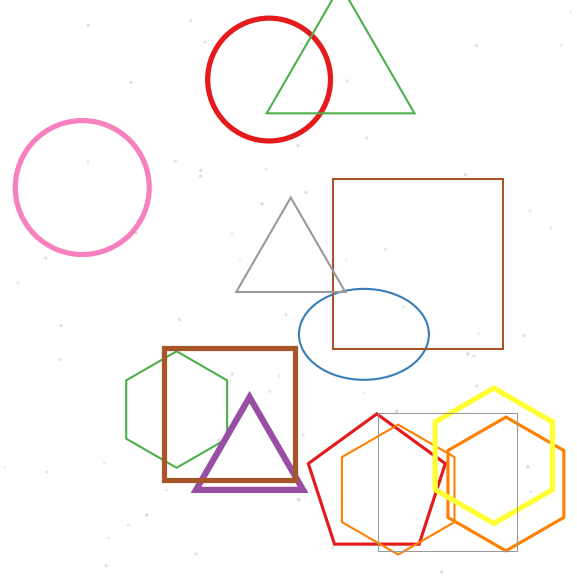[{"shape": "pentagon", "thickness": 1.5, "radius": 0.62, "center": [0.652, 0.158]}, {"shape": "circle", "thickness": 2.5, "radius": 0.53, "center": [0.466, 0.861]}, {"shape": "oval", "thickness": 1, "radius": 0.56, "center": [0.63, 0.42]}, {"shape": "hexagon", "thickness": 1, "radius": 0.5, "center": [0.306, 0.29]}, {"shape": "triangle", "thickness": 1, "radius": 0.74, "center": [0.59, 0.877]}, {"shape": "triangle", "thickness": 3, "radius": 0.54, "center": [0.432, 0.204]}, {"shape": "hexagon", "thickness": 1, "radius": 0.56, "center": [0.69, 0.151]}, {"shape": "hexagon", "thickness": 1.5, "radius": 0.58, "center": [0.876, 0.161]}, {"shape": "hexagon", "thickness": 2.5, "radius": 0.59, "center": [0.855, 0.21]}, {"shape": "square", "thickness": 2.5, "radius": 0.57, "center": [0.398, 0.282]}, {"shape": "square", "thickness": 1, "radius": 0.74, "center": [0.723, 0.543]}, {"shape": "circle", "thickness": 2.5, "radius": 0.58, "center": [0.142, 0.674]}, {"shape": "square", "thickness": 0.5, "radius": 0.6, "center": [0.775, 0.165]}, {"shape": "triangle", "thickness": 1, "radius": 0.54, "center": [0.503, 0.548]}]